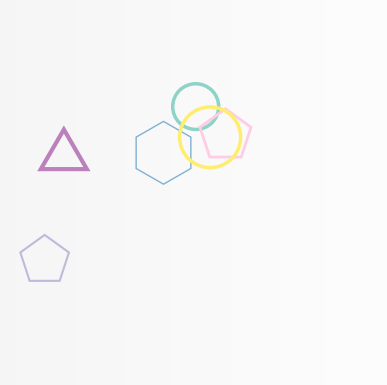[{"shape": "circle", "thickness": 2.5, "radius": 0.3, "center": [0.505, 0.723]}, {"shape": "pentagon", "thickness": 1.5, "radius": 0.33, "center": [0.115, 0.324]}, {"shape": "hexagon", "thickness": 1, "radius": 0.41, "center": [0.422, 0.603]}, {"shape": "pentagon", "thickness": 2, "radius": 0.35, "center": [0.582, 0.648]}, {"shape": "triangle", "thickness": 3, "radius": 0.34, "center": [0.165, 0.595]}, {"shape": "circle", "thickness": 2.5, "radius": 0.39, "center": [0.542, 0.643]}]